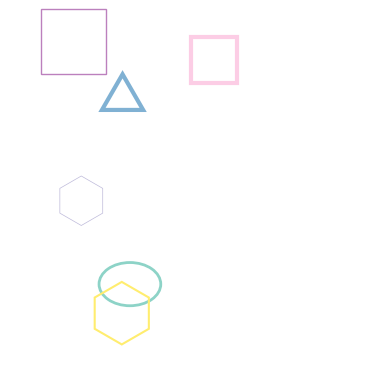[{"shape": "oval", "thickness": 2, "radius": 0.4, "center": [0.337, 0.262]}, {"shape": "hexagon", "thickness": 0.5, "radius": 0.32, "center": [0.211, 0.479]}, {"shape": "triangle", "thickness": 3, "radius": 0.31, "center": [0.318, 0.745]}, {"shape": "square", "thickness": 3, "radius": 0.3, "center": [0.555, 0.844]}, {"shape": "square", "thickness": 1, "radius": 0.43, "center": [0.191, 0.892]}, {"shape": "hexagon", "thickness": 1.5, "radius": 0.41, "center": [0.316, 0.187]}]